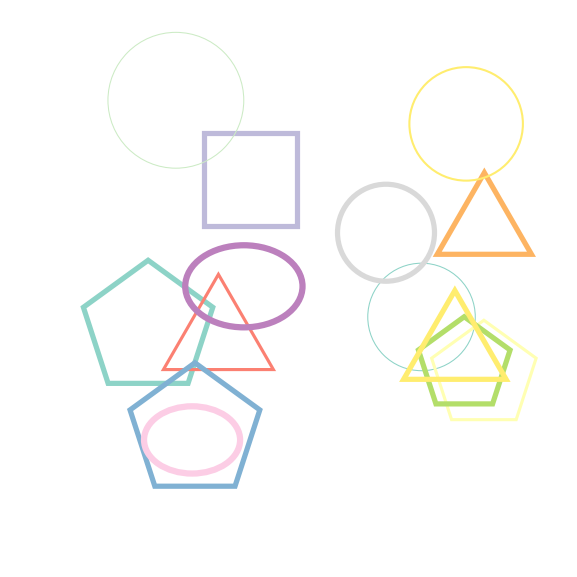[{"shape": "pentagon", "thickness": 2.5, "radius": 0.59, "center": [0.256, 0.431]}, {"shape": "circle", "thickness": 0.5, "radius": 0.47, "center": [0.73, 0.45]}, {"shape": "pentagon", "thickness": 1.5, "radius": 0.48, "center": [0.838, 0.349]}, {"shape": "square", "thickness": 2.5, "radius": 0.4, "center": [0.434, 0.689]}, {"shape": "triangle", "thickness": 1.5, "radius": 0.55, "center": [0.378, 0.414]}, {"shape": "pentagon", "thickness": 2.5, "radius": 0.59, "center": [0.338, 0.253]}, {"shape": "triangle", "thickness": 2.5, "radius": 0.47, "center": [0.839, 0.606]}, {"shape": "pentagon", "thickness": 2.5, "radius": 0.42, "center": [0.804, 0.367]}, {"shape": "oval", "thickness": 3, "radius": 0.42, "center": [0.333, 0.237]}, {"shape": "circle", "thickness": 2.5, "radius": 0.42, "center": [0.668, 0.596]}, {"shape": "oval", "thickness": 3, "radius": 0.51, "center": [0.422, 0.503]}, {"shape": "circle", "thickness": 0.5, "radius": 0.59, "center": [0.305, 0.826]}, {"shape": "circle", "thickness": 1, "radius": 0.49, "center": [0.807, 0.785]}, {"shape": "triangle", "thickness": 2.5, "radius": 0.51, "center": [0.788, 0.394]}]